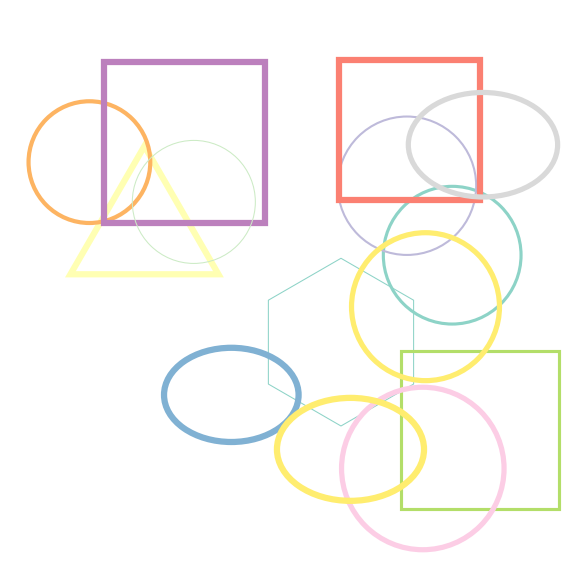[{"shape": "circle", "thickness": 1.5, "radius": 0.6, "center": [0.783, 0.557]}, {"shape": "hexagon", "thickness": 0.5, "radius": 0.73, "center": [0.59, 0.407]}, {"shape": "triangle", "thickness": 3, "radius": 0.74, "center": [0.25, 0.598]}, {"shape": "circle", "thickness": 1, "radius": 0.6, "center": [0.705, 0.678]}, {"shape": "square", "thickness": 3, "radius": 0.61, "center": [0.709, 0.774]}, {"shape": "oval", "thickness": 3, "radius": 0.58, "center": [0.401, 0.315]}, {"shape": "circle", "thickness": 2, "radius": 0.53, "center": [0.155, 0.718]}, {"shape": "square", "thickness": 1.5, "radius": 0.68, "center": [0.831, 0.255]}, {"shape": "circle", "thickness": 2.5, "radius": 0.7, "center": [0.732, 0.188]}, {"shape": "oval", "thickness": 2.5, "radius": 0.65, "center": [0.836, 0.749]}, {"shape": "square", "thickness": 3, "radius": 0.7, "center": [0.32, 0.753]}, {"shape": "circle", "thickness": 0.5, "radius": 0.53, "center": [0.336, 0.649]}, {"shape": "circle", "thickness": 2.5, "radius": 0.64, "center": [0.737, 0.468]}, {"shape": "oval", "thickness": 3, "radius": 0.64, "center": [0.607, 0.221]}]